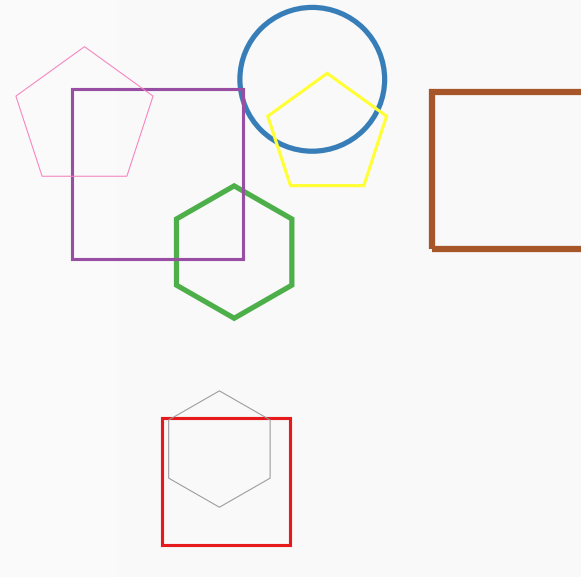[{"shape": "square", "thickness": 1.5, "radius": 0.55, "center": [0.389, 0.165]}, {"shape": "circle", "thickness": 2.5, "radius": 0.62, "center": [0.537, 0.862]}, {"shape": "hexagon", "thickness": 2.5, "radius": 0.57, "center": [0.403, 0.563]}, {"shape": "square", "thickness": 1.5, "radius": 0.73, "center": [0.271, 0.698]}, {"shape": "pentagon", "thickness": 1.5, "radius": 0.54, "center": [0.563, 0.765]}, {"shape": "square", "thickness": 3, "radius": 0.68, "center": [0.88, 0.704]}, {"shape": "pentagon", "thickness": 0.5, "radius": 0.62, "center": [0.145, 0.794]}, {"shape": "hexagon", "thickness": 0.5, "radius": 0.5, "center": [0.377, 0.222]}]